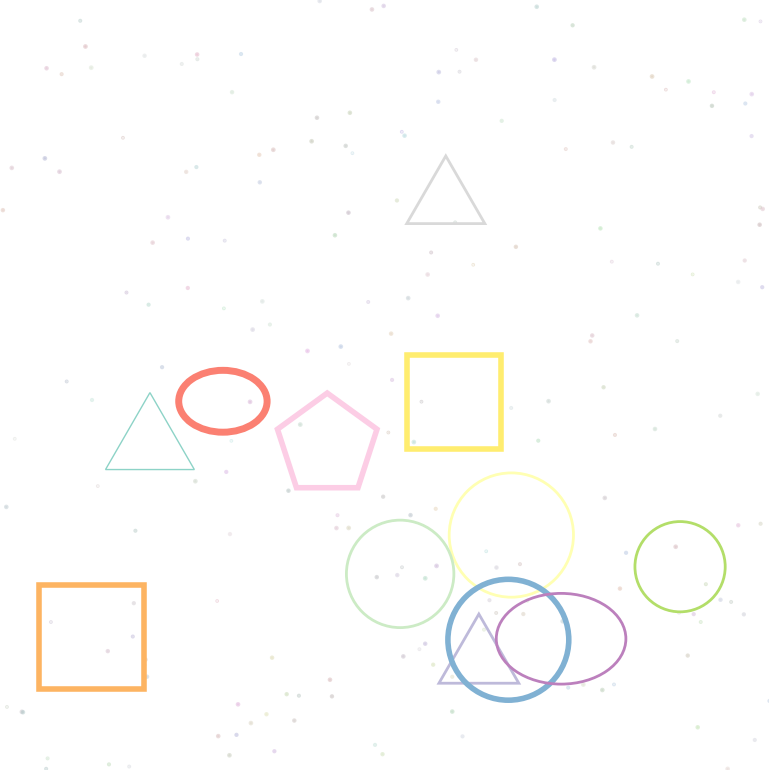[{"shape": "triangle", "thickness": 0.5, "radius": 0.33, "center": [0.195, 0.423]}, {"shape": "circle", "thickness": 1, "radius": 0.4, "center": [0.664, 0.305]}, {"shape": "triangle", "thickness": 1, "radius": 0.3, "center": [0.622, 0.143]}, {"shape": "oval", "thickness": 2.5, "radius": 0.29, "center": [0.289, 0.479]}, {"shape": "circle", "thickness": 2, "radius": 0.39, "center": [0.66, 0.169]}, {"shape": "square", "thickness": 2, "radius": 0.34, "center": [0.119, 0.173]}, {"shape": "circle", "thickness": 1, "radius": 0.29, "center": [0.883, 0.264]}, {"shape": "pentagon", "thickness": 2, "radius": 0.34, "center": [0.425, 0.422]}, {"shape": "triangle", "thickness": 1, "radius": 0.29, "center": [0.579, 0.739]}, {"shape": "oval", "thickness": 1, "radius": 0.42, "center": [0.729, 0.17]}, {"shape": "circle", "thickness": 1, "radius": 0.35, "center": [0.52, 0.255]}, {"shape": "square", "thickness": 2, "radius": 0.31, "center": [0.59, 0.478]}]